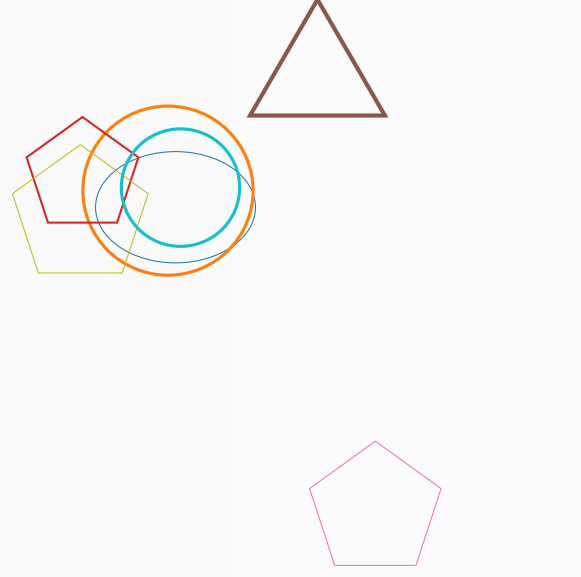[{"shape": "oval", "thickness": 0.5, "radius": 0.69, "center": [0.302, 0.64]}, {"shape": "circle", "thickness": 1.5, "radius": 0.73, "center": [0.289, 0.669]}, {"shape": "pentagon", "thickness": 1, "radius": 0.51, "center": [0.142, 0.695]}, {"shape": "triangle", "thickness": 2, "radius": 0.67, "center": [0.546, 0.866]}, {"shape": "pentagon", "thickness": 0.5, "radius": 0.59, "center": [0.646, 0.116]}, {"shape": "pentagon", "thickness": 0.5, "radius": 0.61, "center": [0.138, 0.626]}, {"shape": "circle", "thickness": 1.5, "radius": 0.51, "center": [0.311, 0.674]}]